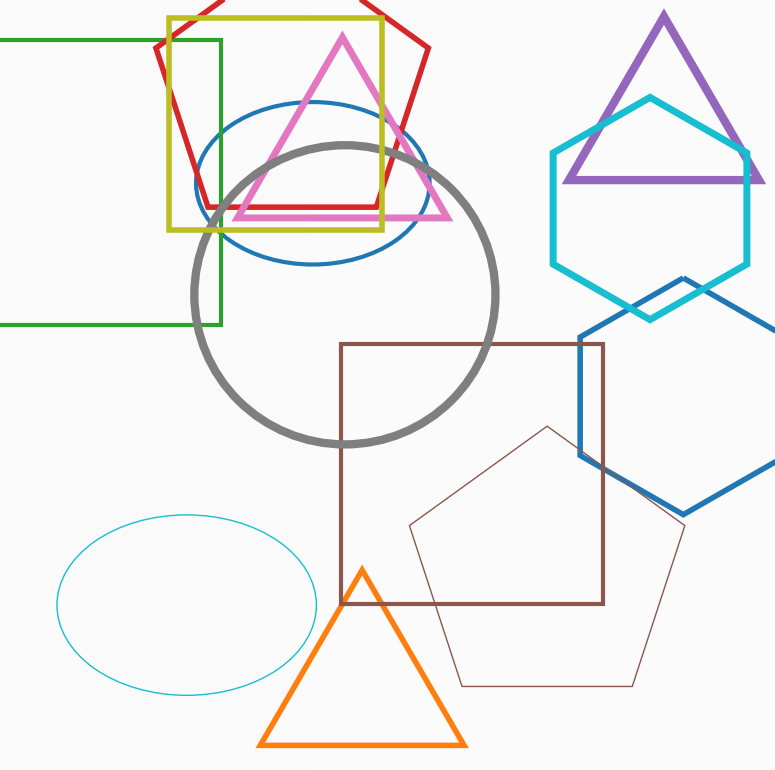[{"shape": "oval", "thickness": 1.5, "radius": 0.75, "center": [0.404, 0.762]}, {"shape": "hexagon", "thickness": 2, "radius": 0.77, "center": [0.882, 0.485]}, {"shape": "triangle", "thickness": 2, "radius": 0.76, "center": [0.467, 0.108]}, {"shape": "square", "thickness": 1.5, "radius": 0.92, "center": [0.101, 0.763]}, {"shape": "pentagon", "thickness": 2, "radius": 0.92, "center": [0.377, 0.88]}, {"shape": "triangle", "thickness": 3, "radius": 0.71, "center": [0.857, 0.837]}, {"shape": "square", "thickness": 1.5, "radius": 0.85, "center": [0.609, 0.385]}, {"shape": "pentagon", "thickness": 0.5, "radius": 0.93, "center": [0.706, 0.26]}, {"shape": "triangle", "thickness": 2.5, "radius": 0.78, "center": [0.442, 0.795]}, {"shape": "circle", "thickness": 3, "radius": 0.97, "center": [0.445, 0.617]}, {"shape": "square", "thickness": 2, "radius": 0.69, "center": [0.356, 0.839]}, {"shape": "hexagon", "thickness": 2.5, "radius": 0.72, "center": [0.839, 0.729]}, {"shape": "oval", "thickness": 0.5, "radius": 0.84, "center": [0.241, 0.214]}]